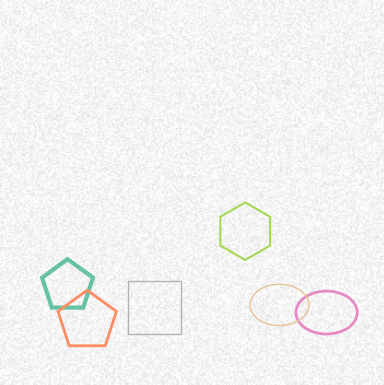[{"shape": "pentagon", "thickness": 3, "radius": 0.35, "center": [0.175, 0.257]}, {"shape": "pentagon", "thickness": 2, "radius": 0.4, "center": [0.227, 0.166]}, {"shape": "oval", "thickness": 2, "radius": 0.4, "center": [0.848, 0.188]}, {"shape": "hexagon", "thickness": 1.5, "radius": 0.37, "center": [0.637, 0.4]}, {"shape": "oval", "thickness": 1, "radius": 0.38, "center": [0.726, 0.208]}, {"shape": "square", "thickness": 1, "radius": 0.34, "center": [0.402, 0.202]}]